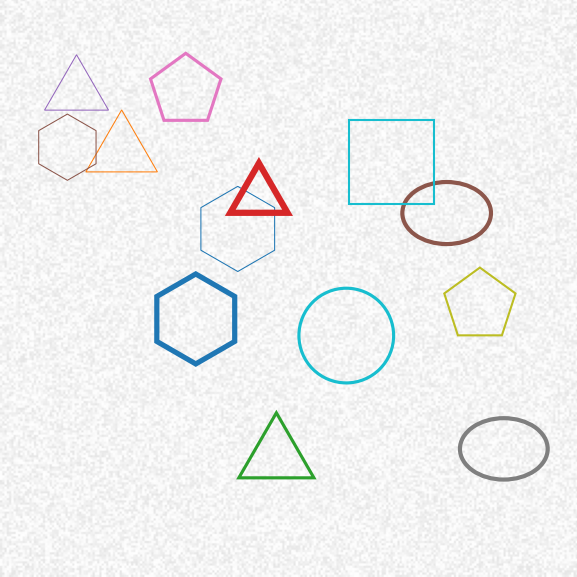[{"shape": "hexagon", "thickness": 2.5, "radius": 0.39, "center": [0.339, 0.447]}, {"shape": "hexagon", "thickness": 0.5, "radius": 0.37, "center": [0.412, 0.603]}, {"shape": "triangle", "thickness": 0.5, "radius": 0.36, "center": [0.211, 0.737]}, {"shape": "triangle", "thickness": 1.5, "radius": 0.38, "center": [0.479, 0.209]}, {"shape": "triangle", "thickness": 3, "radius": 0.29, "center": [0.448, 0.659]}, {"shape": "triangle", "thickness": 0.5, "radius": 0.32, "center": [0.133, 0.84]}, {"shape": "oval", "thickness": 2, "radius": 0.38, "center": [0.773, 0.63]}, {"shape": "hexagon", "thickness": 0.5, "radius": 0.29, "center": [0.117, 0.744]}, {"shape": "pentagon", "thickness": 1.5, "radius": 0.32, "center": [0.322, 0.843]}, {"shape": "oval", "thickness": 2, "radius": 0.38, "center": [0.872, 0.222]}, {"shape": "pentagon", "thickness": 1, "radius": 0.32, "center": [0.831, 0.471]}, {"shape": "square", "thickness": 1, "radius": 0.37, "center": [0.678, 0.718]}, {"shape": "circle", "thickness": 1.5, "radius": 0.41, "center": [0.6, 0.418]}]